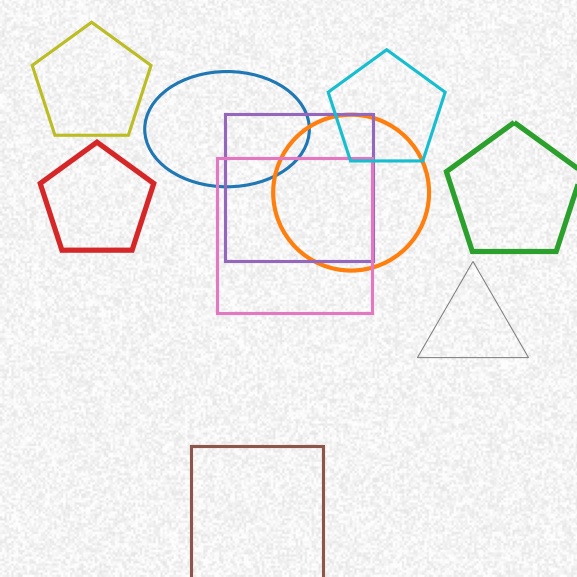[{"shape": "oval", "thickness": 1.5, "radius": 0.71, "center": [0.393, 0.775]}, {"shape": "circle", "thickness": 2, "radius": 0.67, "center": [0.608, 0.666]}, {"shape": "pentagon", "thickness": 2.5, "radius": 0.62, "center": [0.89, 0.664]}, {"shape": "pentagon", "thickness": 2.5, "radius": 0.52, "center": [0.168, 0.65]}, {"shape": "square", "thickness": 1.5, "radius": 0.64, "center": [0.518, 0.674]}, {"shape": "square", "thickness": 1.5, "radius": 0.57, "center": [0.446, 0.112]}, {"shape": "square", "thickness": 1.5, "radius": 0.67, "center": [0.51, 0.591]}, {"shape": "triangle", "thickness": 0.5, "radius": 0.56, "center": [0.819, 0.435]}, {"shape": "pentagon", "thickness": 1.5, "radius": 0.54, "center": [0.159, 0.852]}, {"shape": "pentagon", "thickness": 1.5, "radius": 0.53, "center": [0.67, 0.807]}]